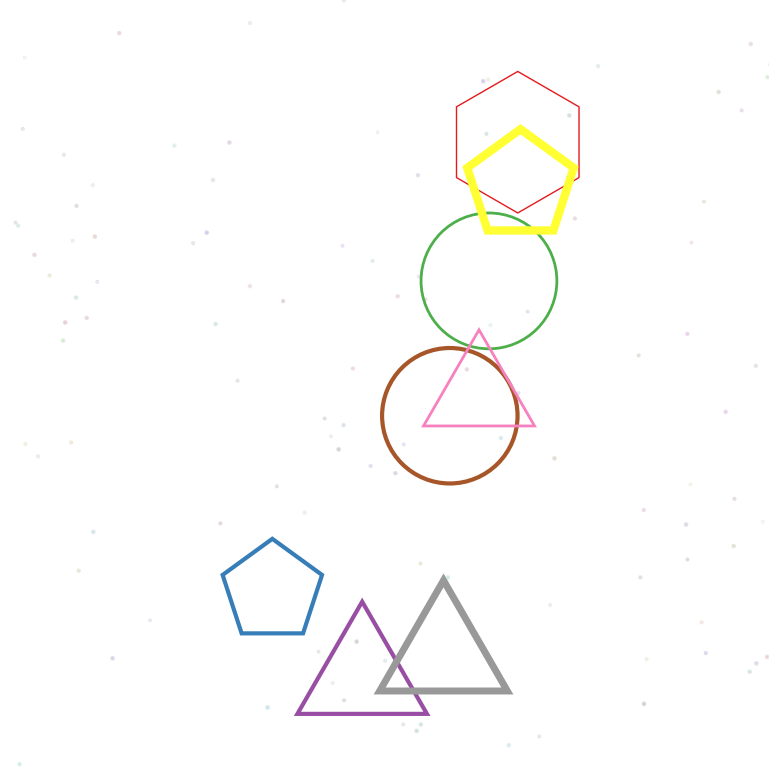[{"shape": "hexagon", "thickness": 0.5, "radius": 0.46, "center": [0.672, 0.815]}, {"shape": "pentagon", "thickness": 1.5, "radius": 0.34, "center": [0.354, 0.232]}, {"shape": "circle", "thickness": 1, "radius": 0.44, "center": [0.635, 0.635]}, {"shape": "triangle", "thickness": 1.5, "radius": 0.49, "center": [0.47, 0.121]}, {"shape": "pentagon", "thickness": 3, "radius": 0.36, "center": [0.676, 0.76]}, {"shape": "circle", "thickness": 1.5, "radius": 0.44, "center": [0.584, 0.46]}, {"shape": "triangle", "thickness": 1, "radius": 0.42, "center": [0.622, 0.488]}, {"shape": "triangle", "thickness": 2.5, "radius": 0.48, "center": [0.576, 0.15]}]